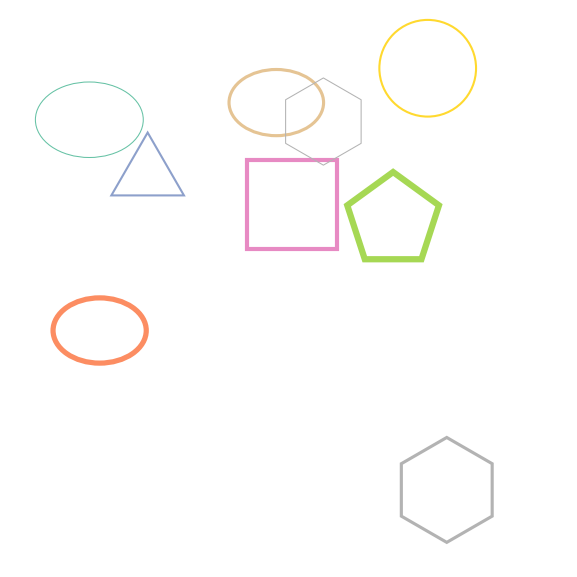[{"shape": "oval", "thickness": 0.5, "radius": 0.47, "center": [0.155, 0.792]}, {"shape": "oval", "thickness": 2.5, "radius": 0.4, "center": [0.173, 0.427]}, {"shape": "triangle", "thickness": 1, "radius": 0.36, "center": [0.256, 0.697]}, {"shape": "square", "thickness": 2, "radius": 0.39, "center": [0.505, 0.645]}, {"shape": "pentagon", "thickness": 3, "radius": 0.42, "center": [0.681, 0.618]}, {"shape": "circle", "thickness": 1, "radius": 0.42, "center": [0.741, 0.881]}, {"shape": "oval", "thickness": 1.5, "radius": 0.41, "center": [0.478, 0.822]}, {"shape": "hexagon", "thickness": 1.5, "radius": 0.45, "center": [0.774, 0.151]}, {"shape": "hexagon", "thickness": 0.5, "radius": 0.38, "center": [0.56, 0.789]}]